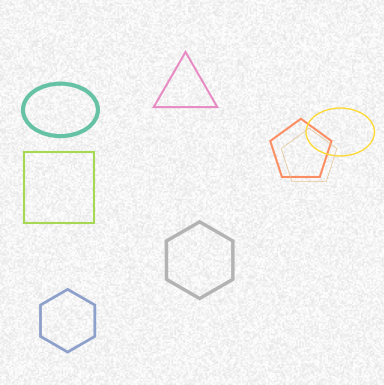[{"shape": "oval", "thickness": 3, "radius": 0.49, "center": [0.157, 0.715]}, {"shape": "pentagon", "thickness": 1.5, "radius": 0.42, "center": [0.781, 0.608]}, {"shape": "hexagon", "thickness": 2, "radius": 0.41, "center": [0.176, 0.167]}, {"shape": "triangle", "thickness": 1.5, "radius": 0.48, "center": [0.482, 0.77]}, {"shape": "square", "thickness": 1.5, "radius": 0.46, "center": [0.153, 0.513]}, {"shape": "oval", "thickness": 1, "radius": 0.44, "center": [0.884, 0.657]}, {"shape": "pentagon", "thickness": 0.5, "radius": 0.38, "center": [0.803, 0.591]}, {"shape": "hexagon", "thickness": 2.5, "radius": 0.5, "center": [0.519, 0.324]}]